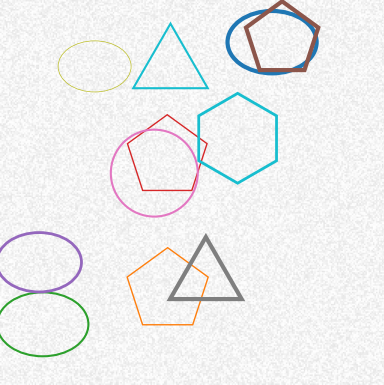[{"shape": "oval", "thickness": 3, "radius": 0.58, "center": [0.707, 0.891]}, {"shape": "pentagon", "thickness": 1, "radius": 0.55, "center": [0.435, 0.246]}, {"shape": "oval", "thickness": 1.5, "radius": 0.59, "center": [0.111, 0.158]}, {"shape": "pentagon", "thickness": 1, "radius": 0.54, "center": [0.434, 0.593]}, {"shape": "oval", "thickness": 2, "radius": 0.55, "center": [0.102, 0.319]}, {"shape": "pentagon", "thickness": 3, "radius": 0.49, "center": [0.733, 0.898]}, {"shape": "circle", "thickness": 1.5, "radius": 0.56, "center": [0.401, 0.55]}, {"shape": "triangle", "thickness": 3, "radius": 0.54, "center": [0.535, 0.277]}, {"shape": "oval", "thickness": 0.5, "radius": 0.47, "center": [0.246, 0.828]}, {"shape": "hexagon", "thickness": 2, "radius": 0.58, "center": [0.617, 0.641]}, {"shape": "triangle", "thickness": 1.5, "radius": 0.56, "center": [0.443, 0.827]}]